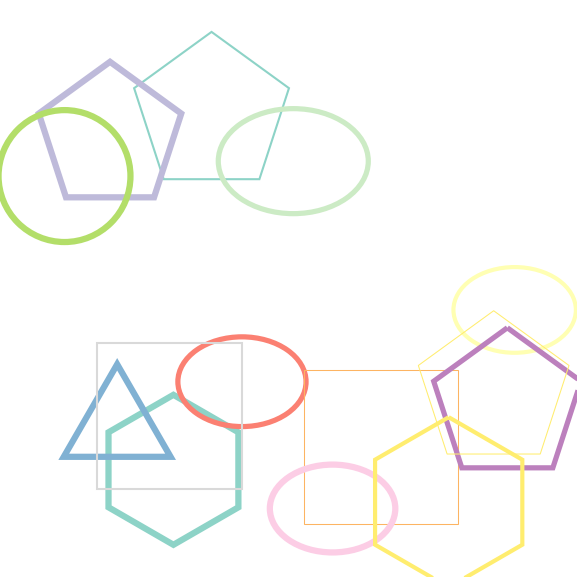[{"shape": "pentagon", "thickness": 1, "radius": 0.7, "center": [0.366, 0.803]}, {"shape": "hexagon", "thickness": 3, "radius": 0.65, "center": [0.3, 0.186]}, {"shape": "oval", "thickness": 2, "radius": 0.53, "center": [0.891, 0.462]}, {"shape": "pentagon", "thickness": 3, "radius": 0.65, "center": [0.191, 0.762]}, {"shape": "oval", "thickness": 2.5, "radius": 0.55, "center": [0.419, 0.338]}, {"shape": "triangle", "thickness": 3, "radius": 0.53, "center": [0.203, 0.262]}, {"shape": "square", "thickness": 0.5, "radius": 0.67, "center": [0.66, 0.226]}, {"shape": "circle", "thickness": 3, "radius": 0.57, "center": [0.112, 0.694]}, {"shape": "oval", "thickness": 3, "radius": 0.54, "center": [0.576, 0.119]}, {"shape": "square", "thickness": 1, "radius": 0.63, "center": [0.293, 0.278]}, {"shape": "pentagon", "thickness": 2.5, "radius": 0.67, "center": [0.878, 0.298]}, {"shape": "oval", "thickness": 2.5, "radius": 0.65, "center": [0.508, 0.72]}, {"shape": "pentagon", "thickness": 0.5, "radius": 0.69, "center": [0.855, 0.324]}, {"shape": "hexagon", "thickness": 2, "radius": 0.74, "center": [0.777, 0.13]}]